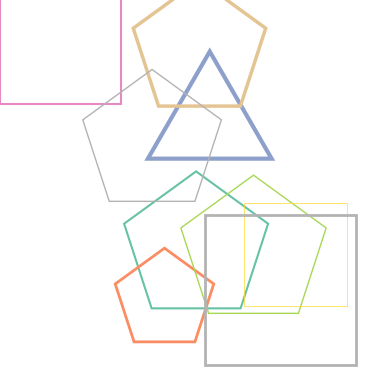[{"shape": "pentagon", "thickness": 1.5, "radius": 0.98, "center": [0.509, 0.358]}, {"shape": "pentagon", "thickness": 2, "radius": 0.67, "center": [0.427, 0.221]}, {"shape": "triangle", "thickness": 3, "radius": 0.93, "center": [0.545, 0.681]}, {"shape": "square", "thickness": 1.5, "radius": 0.79, "center": [0.157, 0.887]}, {"shape": "pentagon", "thickness": 1, "radius": 0.99, "center": [0.658, 0.347]}, {"shape": "square", "thickness": 0.5, "radius": 0.67, "center": [0.767, 0.338]}, {"shape": "pentagon", "thickness": 2.5, "radius": 0.9, "center": [0.518, 0.871]}, {"shape": "square", "thickness": 2, "radius": 0.97, "center": [0.729, 0.248]}, {"shape": "pentagon", "thickness": 1, "radius": 0.95, "center": [0.395, 0.63]}]